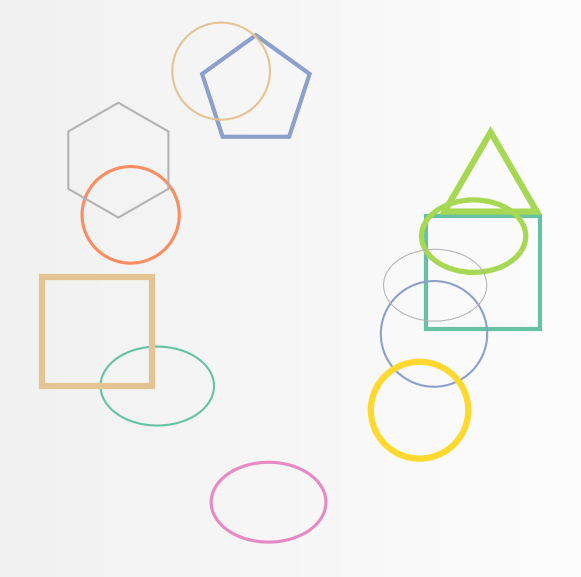[{"shape": "oval", "thickness": 1, "radius": 0.49, "center": [0.271, 0.331]}, {"shape": "square", "thickness": 2, "radius": 0.49, "center": [0.831, 0.528]}, {"shape": "circle", "thickness": 1.5, "radius": 0.42, "center": [0.225, 0.627]}, {"shape": "pentagon", "thickness": 2, "radius": 0.49, "center": [0.44, 0.841]}, {"shape": "circle", "thickness": 1, "radius": 0.46, "center": [0.747, 0.421]}, {"shape": "oval", "thickness": 1.5, "radius": 0.49, "center": [0.462, 0.13]}, {"shape": "triangle", "thickness": 3, "radius": 0.46, "center": [0.844, 0.679]}, {"shape": "oval", "thickness": 2.5, "radius": 0.45, "center": [0.815, 0.59]}, {"shape": "circle", "thickness": 3, "radius": 0.42, "center": [0.722, 0.289]}, {"shape": "square", "thickness": 3, "radius": 0.47, "center": [0.166, 0.425]}, {"shape": "circle", "thickness": 1, "radius": 0.42, "center": [0.38, 0.876]}, {"shape": "oval", "thickness": 0.5, "radius": 0.44, "center": [0.749, 0.505]}, {"shape": "hexagon", "thickness": 1, "radius": 0.5, "center": [0.204, 0.722]}]